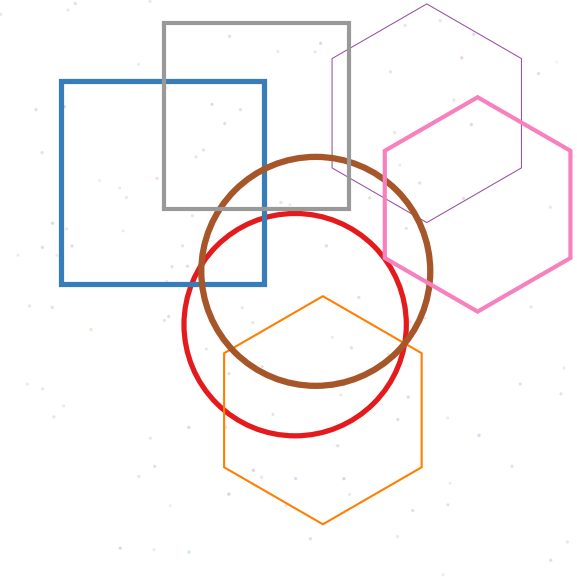[{"shape": "circle", "thickness": 2.5, "radius": 0.96, "center": [0.511, 0.437]}, {"shape": "square", "thickness": 2.5, "radius": 0.88, "center": [0.281, 0.683]}, {"shape": "hexagon", "thickness": 0.5, "radius": 0.95, "center": [0.739, 0.803]}, {"shape": "hexagon", "thickness": 1, "radius": 0.99, "center": [0.559, 0.289]}, {"shape": "circle", "thickness": 3, "radius": 0.99, "center": [0.547, 0.529]}, {"shape": "hexagon", "thickness": 2, "radius": 0.93, "center": [0.827, 0.645]}, {"shape": "square", "thickness": 2, "radius": 0.8, "center": [0.444, 0.799]}]